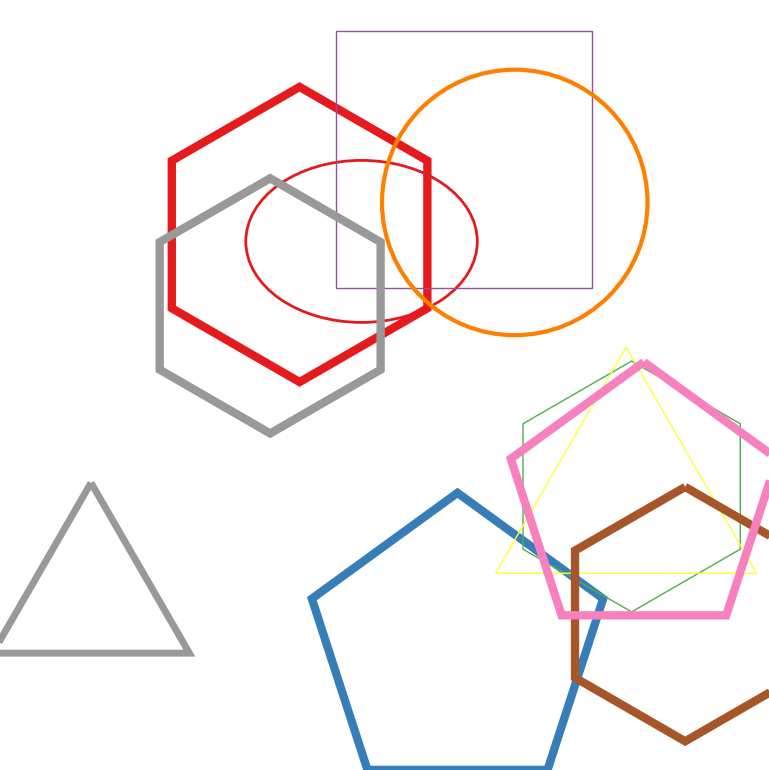[{"shape": "oval", "thickness": 1, "radius": 0.75, "center": [0.47, 0.686]}, {"shape": "hexagon", "thickness": 3, "radius": 0.96, "center": [0.389, 0.695]}, {"shape": "pentagon", "thickness": 3, "radius": 0.99, "center": [0.594, 0.161]}, {"shape": "hexagon", "thickness": 0.5, "radius": 0.81, "center": [0.82, 0.368]}, {"shape": "square", "thickness": 0.5, "radius": 0.83, "center": [0.603, 0.793]}, {"shape": "circle", "thickness": 1.5, "radius": 0.86, "center": [0.669, 0.737]}, {"shape": "triangle", "thickness": 0.5, "radius": 0.98, "center": [0.813, 0.353]}, {"shape": "hexagon", "thickness": 3, "radius": 0.83, "center": [0.89, 0.202]}, {"shape": "pentagon", "thickness": 3, "radius": 0.91, "center": [0.836, 0.348]}, {"shape": "triangle", "thickness": 2.5, "radius": 0.74, "center": [0.118, 0.226]}, {"shape": "hexagon", "thickness": 3, "radius": 0.83, "center": [0.351, 0.603]}]